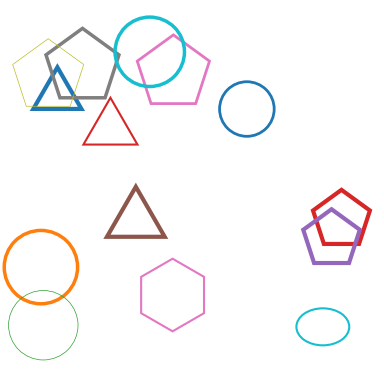[{"shape": "triangle", "thickness": 3, "radius": 0.36, "center": [0.149, 0.753]}, {"shape": "circle", "thickness": 2, "radius": 0.35, "center": [0.641, 0.717]}, {"shape": "circle", "thickness": 2.5, "radius": 0.48, "center": [0.106, 0.306]}, {"shape": "circle", "thickness": 0.5, "radius": 0.45, "center": [0.112, 0.155]}, {"shape": "triangle", "thickness": 1.5, "radius": 0.41, "center": [0.287, 0.665]}, {"shape": "pentagon", "thickness": 3, "radius": 0.39, "center": [0.887, 0.429]}, {"shape": "pentagon", "thickness": 3, "radius": 0.39, "center": [0.861, 0.379]}, {"shape": "triangle", "thickness": 3, "radius": 0.43, "center": [0.353, 0.428]}, {"shape": "hexagon", "thickness": 1.5, "radius": 0.47, "center": [0.448, 0.234]}, {"shape": "pentagon", "thickness": 2, "radius": 0.49, "center": [0.45, 0.811]}, {"shape": "pentagon", "thickness": 2.5, "radius": 0.5, "center": [0.214, 0.827]}, {"shape": "pentagon", "thickness": 0.5, "radius": 0.48, "center": [0.125, 0.802]}, {"shape": "circle", "thickness": 2.5, "radius": 0.45, "center": [0.389, 0.865]}, {"shape": "oval", "thickness": 1.5, "radius": 0.34, "center": [0.839, 0.151]}]